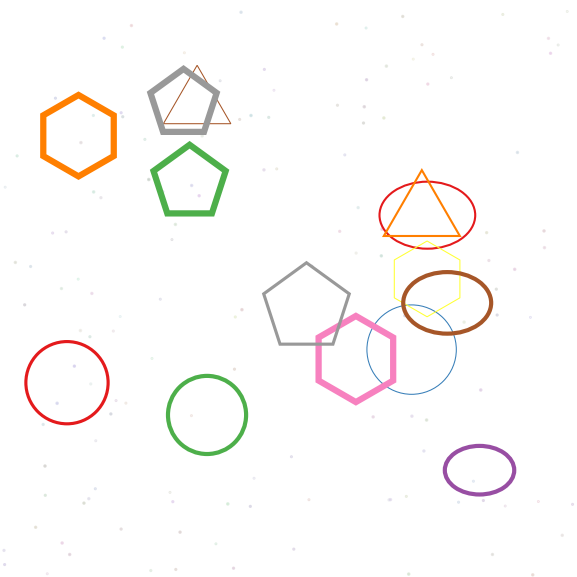[{"shape": "oval", "thickness": 1, "radius": 0.41, "center": [0.74, 0.627]}, {"shape": "circle", "thickness": 1.5, "radius": 0.36, "center": [0.116, 0.336]}, {"shape": "circle", "thickness": 0.5, "radius": 0.39, "center": [0.713, 0.394]}, {"shape": "circle", "thickness": 2, "radius": 0.34, "center": [0.359, 0.281]}, {"shape": "pentagon", "thickness": 3, "radius": 0.33, "center": [0.328, 0.683]}, {"shape": "oval", "thickness": 2, "radius": 0.3, "center": [0.83, 0.185]}, {"shape": "hexagon", "thickness": 3, "radius": 0.35, "center": [0.136, 0.764]}, {"shape": "triangle", "thickness": 1, "radius": 0.38, "center": [0.73, 0.629]}, {"shape": "hexagon", "thickness": 0.5, "radius": 0.33, "center": [0.74, 0.516]}, {"shape": "triangle", "thickness": 0.5, "radius": 0.34, "center": [0.341, 0.819]}, {"shape": "oval", "thickness": 2, "radius": 0.38, "center": [0.774, 0.475]}, {"shape": "hexagon", "thickness": 3, "radius": 0.37, "center": [0.616, 0.377]}, {"shape": "pentagon", "thickness": 3, "radius": 0.3, "center": [0.318, 0.82]}, {"shape": "pentagon", "thickness": 1.5, "radius": 0.39, "center": [0.531, 0.466]}]